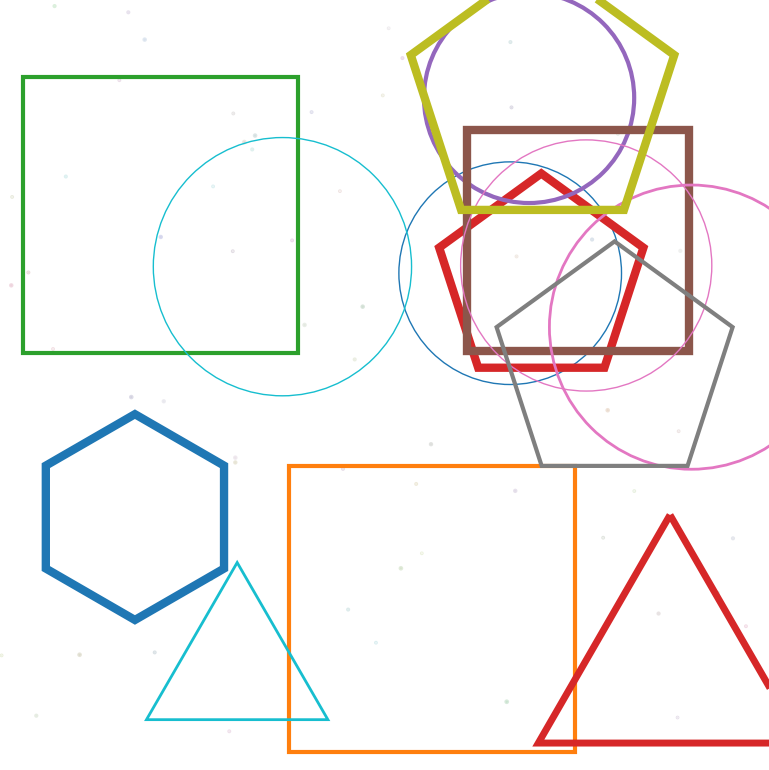[{"shape": "hexagon", "thickness": 3, "radius": 0.67, "center": [0.175, 0.328]}, {"shape": "circle", "thickness": 0.5, "radius": 0.72, "center": [0.663, 0.645]}, {"shape": "square", "thickness": 1.5, "radius": 0.93, "center": [0.56, 0.209]}, {"shape": "square", "thickness": 1.5, "radius": 0.89, "center": [0.209, 0.721]}, {"shape": "pentagon", "thickness": 3, "radius": 0.7, "center": [0.703, 0.635]}, {"shape": "triangle", "thickness": 2.5, "radius": 0.99, "center": [0.87, 0.134]}, {"shape": "circle", "thickness": 1.5, "radius": 0.68, "center": [0.687, 0.873]}, {"shape": "square", "thickness": 3, "radius": 0.72, "center": [0.751, 0.687]}, {"shape": "circle", "thickness": 1, "radius": 0.92, "center": [0.898, 0.575]}, {"shape": "circle", "thickness": 0.5, "radius": 0.82, "center": [0.761, 0.655]}, {"shape": "pentagon", "thickness": 1.5, "radius": 0.81, "center": [0.798, 0.525]}, {"shape": "pentagon", "thickness": 3, "radius": 0.9, "center": [0.705, 0.873]}, {"shape": "circle", "thickness": 0.5, "radius": 0.84, "center": [0.367, 0.654]}, {"shape": "triangle", "thickness": 1, "radius": 0.68, "center": [0.308, 0.133]}]